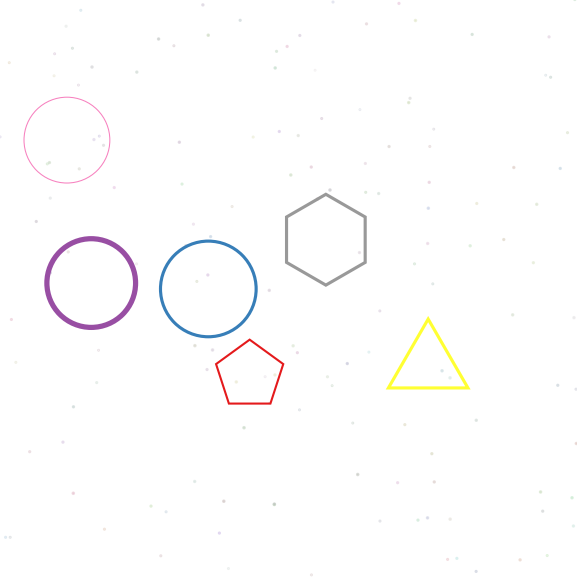[{"shape": "pentagon", "thickness": 1, "radius": 0.31, "center": [0.432, 0.35]}, {"shape": "circle", "thickness": 1.5, "radius": 0.41, "center": [0.361, 0.499]}, {"shape": "circle", "thickness": 2.5, "radius": 0.38, "center": [0.158, 0.509]}, {"shape": "triangle", "thickness": 1.5, "radius": 0.4, "center": [0.741, 0.367]}, {"shape": "circle", "thickness": 0.5, "radius": 0.37, "center": [0.116, 0.757]}, {"shape": "hexagon", "thickness": 1.5, "radius": 0.39, "center": [0.564, 0.584]}]